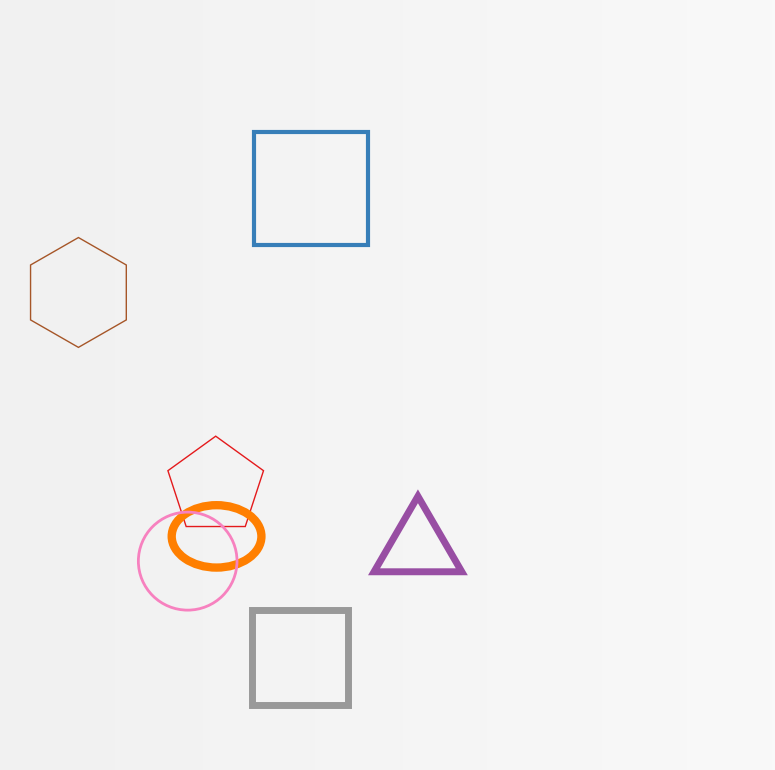[{"shape": "pentagon", "thickness": 0.5, "radius": 0.32, "center": [0.278, 0.369]}, {"shape": "square", "thickness": 1.5, "radius": 0.37, "center": [0.401, 0.756]}, {"shape": "triangle", "thickness": 2.5, "radius": 0.33, "center": [0.539, 0.29]}, {"shape": "oval", "thickness": 3, "radius": 0.29, "center": [0.279, 0.303]}, {"shape": "hexagon", "thickness": 0.5, "radius": 0.36, "center": [0.101, 0.62]}, {"shape": "circle", "thickness": 1, "radius": 0.32, "center": [0.242, 0.271]}, {"shape": "square", "thickness": 2.5, "radius": 0.31, "center": [0.387, 0.146]}]